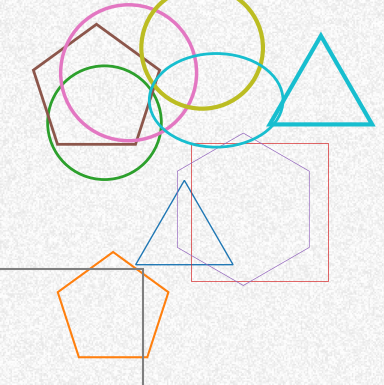[{"shape": "triangle", "thickness": 1, "radius": 0.73, "center": [0.479, 0.385]}, {"shape": "pentagon", "thickness": 1.5, "radius": 0.76, "center": [0.294, 0.194]}, {"shape": "circle", "thickness": 2, "radius": 0.74, "center": [0.271, 0.681]}, {"shape": "square", "thickness": 0.5, "radius": 0.89, "center": [0.674, 0.449]}, {"shape": "hexagon", "thickness": 0.5, "radius": 0.99, "center": [0.632, 0.456]}, {"shape": "pentagon", "thickness": 2, "radius": 0.86, "center": [0.251, 0.765]}, {"shape": "circle", "thickness": 2.5, "radius": 0.88, "center": [0.334, 0.811]}, {"shape": "square", "thickness": 1.5, "radius": 0.94, "center": [0.183, 0.113]}, {"shape": "circle", "thickness": 3, "radius": 0.79, "center": [0.525, 0.876]}, {"shape": "triangle", "thickness": 3, "radius": 0.77, "center": [0.834, 0.754]}, {"shape": "oval", "thickness": 2, "radius": 0.87, "center": [0.561, 0.739]}]